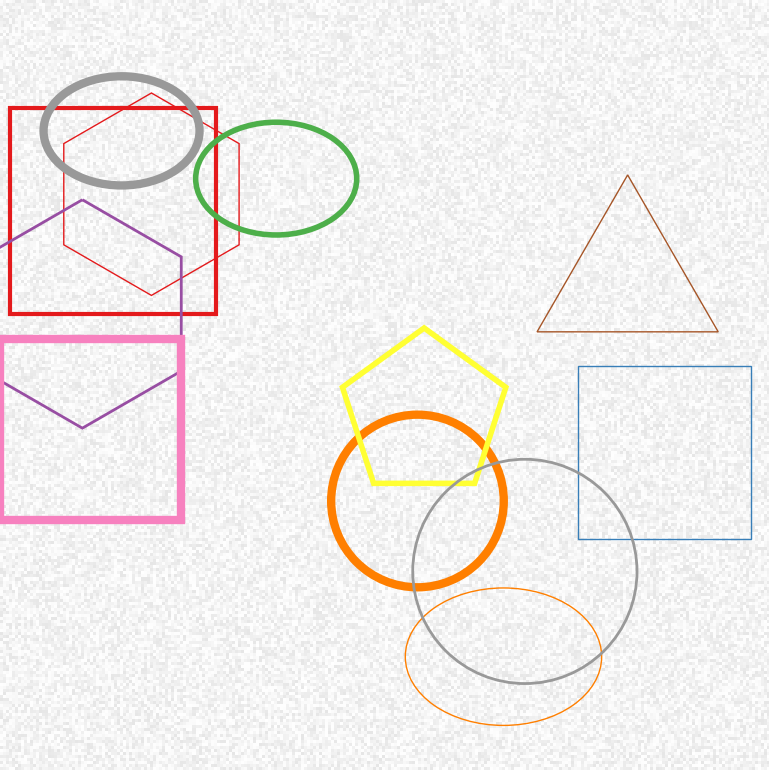[{"shape": "hexagon", "thickness": 0.5, "radius": 0.66, "center": [0.197, 0.748]}, {"shape": "square", "thickness": 1.5, "radius": 0.67, "center": [0.147, 0.726]}, {"shape": "square", "thickness": 0.5, "radius": 0.56, "center": [0.863, 0.412]}, {"shape": "oval", "thickness": 2, "radius": 0.52, "center": [0.359, 0.768]}, {"shape": "hexagon", "thickness": 1, "radius": 0.74, "center": [0.107, 0.592]}, {"shape": "oval", "thickness": 0.5, "radius": 0.64, "center": [0.654, 0.147]}, {"shape": "circle", "thickness": 3, "radius": 0.56, "center": [0.542, 0.349]}, {"shape": "pentagon", "thickness": 2, "radius": 0.56, "center": [0.551, 0.463]}, {"shape": "triangle", "thickness": 0.5, "radius": 0.68, "center": [0.815, 0.637]}, {"shape": "square", "thickness": 3, "radius": 0.59, "center": [0.118, 0.442]}, {"shape": "oval", "thickness": 3, "radius": 0.51, "center": [0.158, 0.83]}, {"shape": "circle", "thickness": 1, "radius": 0.73, "center": [0.682, 0.258]}]